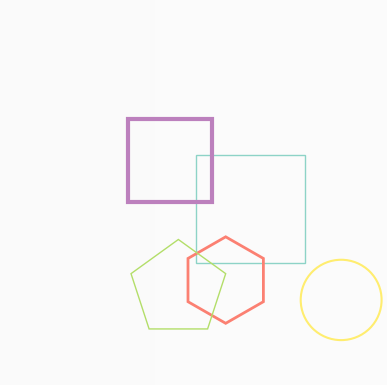[{"shape": "square", "thickness": 1, "radius": 0.7, "center": [0.646, 0.458]}, {"shape": "hexagon", "thickness": 2, "radius": 0.56, "center": [0.582, 0.273]}, {"shape": "pentagon", "thickness": 1, "radius": 0.64, "center": [0.46, 0.25]}, {"shape": "square", "thickness": 3, "radius": 0.54, "center": [0.44, 0.583]}, {"shape": "circle", "thickness": 1.5, "radius": 0.52, "center": [0.88, 0.221]}]